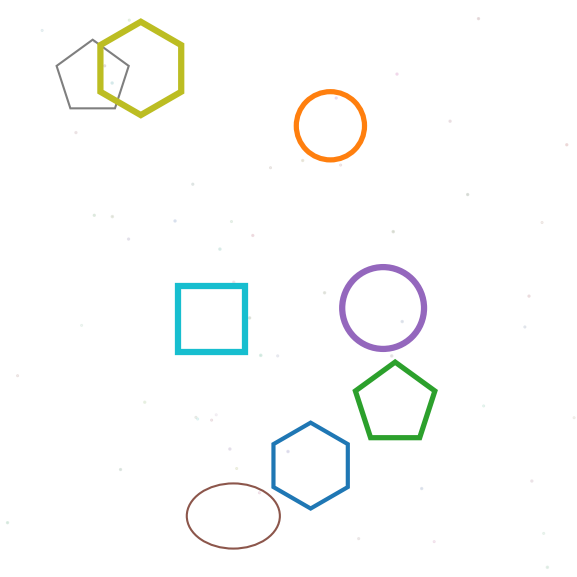[{"shape": "hexagon", "thickness": 2, "radius": 0.37, "center": [0.538, 0.193]}, {"shape": "circle", "thickness": 2.5, "radius": 0.3, "center": [0.572, 0.781]}, {"shape": "pentagon", "thickness": 2.5, "radius": 0.36, "center": [0.684, 0.3]}, {"shape": "circle", "thickness": 3, "radius": 0.35, "center": [0.663, 0.466]}, {"shape": "oval", "thickness": 1, "radius": 0.4, "center": [0.404, 0.106]}, {"shape": "pentagon", "thickness": 1, "radius": 0.33, "center": [0.16, 0.865]}, {"shape": "hexagon", "thickness": 3, "radius": 0.4, "center": [0.244, 0.881]}, {"shape": "square", "thickness": 3, "radius": 0.29, "center": [0.366, 0.446]}]